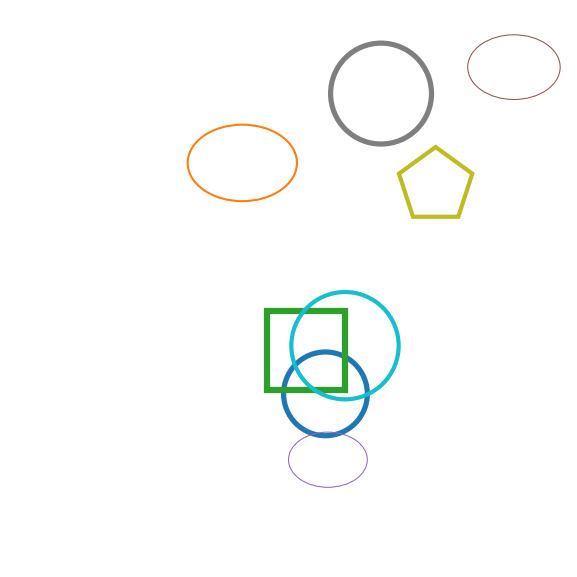[{"shape": "circle", "thickness": 2.5, "radius": 0.36, "center": [0.564, 0.317]}, {"shape": "oval", "thickness": 1, "radius": 0.47, "center": [0.42, 0.717]}, {"shape": "square", "thickness": 3, "radius": 0.34, "center": [0.53, 0.392]}, {"shape": "oval", "thickness": 0.5, "radius": 0.34, "center": [0.568, 0.203]}, {"shape": "oval", "thickness": 0.5, "radius": 0.4, "center": [0.89, 0.883]}, {"shape": "circle", "thickness": 2.5, "radius": 0.44, "center": [0.66, 0.837]}, {"shape": "pentagon", "thickness": 2, "radius": 0.33, "center": [0.754, 0.678]}, {"shape": "circle", "thickness": 2, "radius": 0.46, "center": [0.597, 0.401]}]